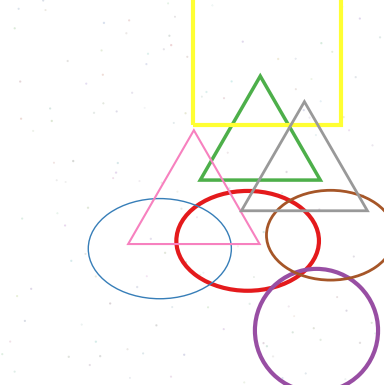[{"shape": "oval", "thickness": 3, "radius": 0.93, "center": [0.643, 0.374]}, {"shape": "oval", "thickness": 1, "radius": 0.93, "center": [0.415, 0.354]}, {"shape": "triangle", "thickness": 2.5, "radius": 0.9, "center": [0.676, 0.622]}, {"shape": "circle", "thickness": 3, "radius": 0.8, "center": [0.822, 0.142]}, {"shape": "square", "thickness": 3, "radius": 0.96, "center": [0.693, 0.867]}, {"shape": "oval", "thickness": 2, "radius": 0.83, "center": [0.859, 0.389]}, {"shape": "triangle", "thickness": 1.5, "radius": 0.99, "center": [0.504, 0.465]}, {"shape": "triangle", "thickness": 2, "radius": 0.94, "center": [0.791, 0.547]}]